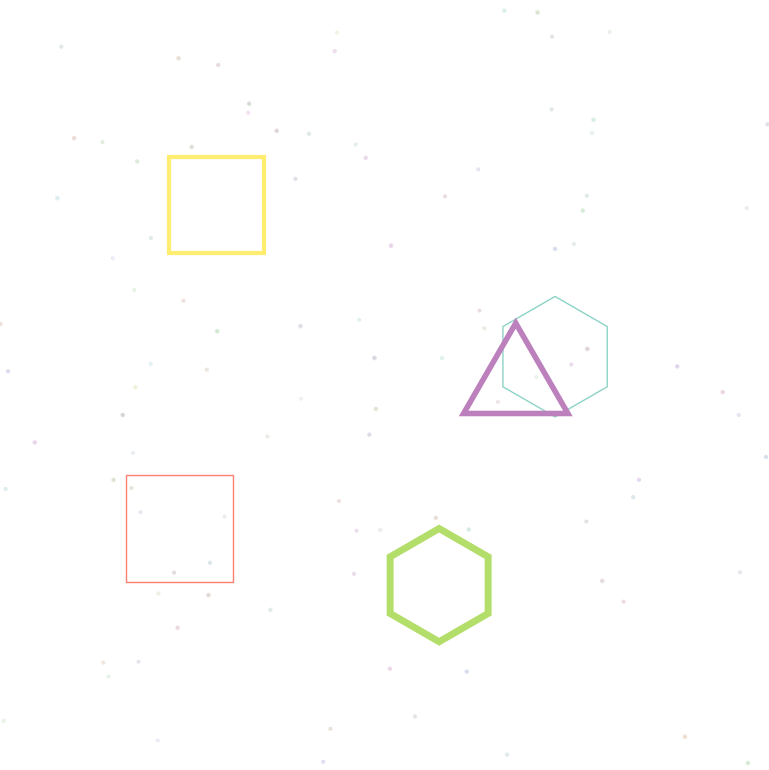[{"shape": "hexagon", "thickness": 0.5, "radius": 0.39, "center": [0.721, 0.537]}, {"shape": "square", "thickness": 0.5, "radius": 0.35, "center": [0.233, 0.313]}, {"shape": "hexagon", "thickness": 2.5, "radius": 0.37, "center": [0.57, 0.24]}, {"shape": "triangle", "thickness": 2, "radius": 0.39, "center": [0.67, 0.502]}, {"shape": "square", "thickness": 1.5, "radius": 0.31, "center": [0.281, 0.734]}]